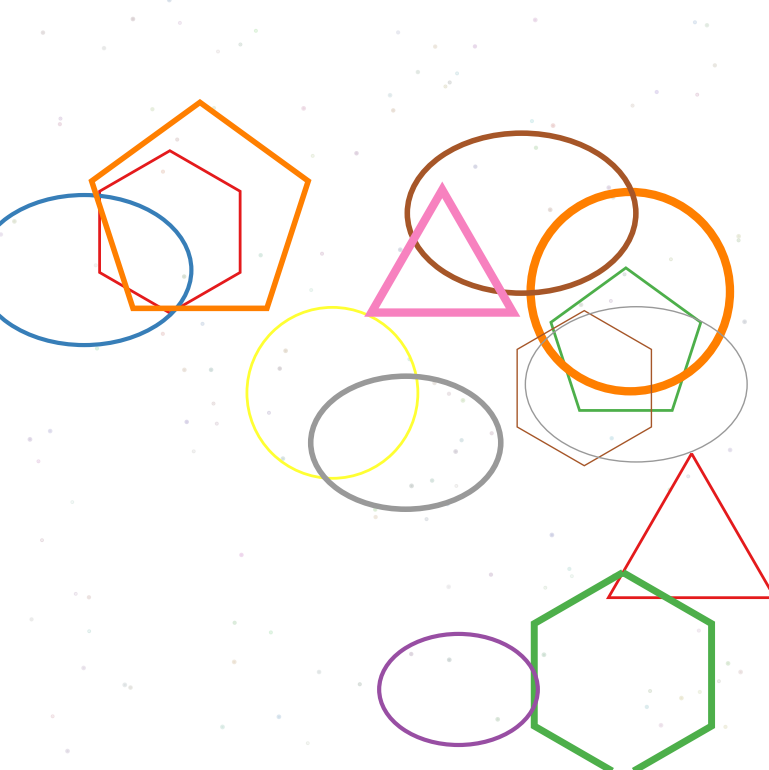[{"shape": "triangle", "thickness": 1, "radius": 0.62, "center": [0.898, 0.286]}, {"shape": "hexagon", "thickness": 1, "radius": 0.53, "center": [0.221, 0.699]}, {"shape": "oval", "thickness": 1.5, "radius": 0.7, "center": [0.109, 0.649]}, {"shape": "pentagon", "thickness": 1, "radius": 0.51, "center": [0.813, 0.55]}, {"shape": "hexagon", "thickness": 2.5, "radius": 0.66, "center": [0.809, 0.124]}, {"shape": "oval", "thickness": 1.5, "radius": 0.52, "center": [0.595, 0.105]}, {"shape": "pentagon", "thickness": 2, "radius": 0.74, "center": [0.26, 0.719]}, {"shape": "circle", "thickness": 3, "radius": 0.65, "center": [0.819, 0.621]}, {"shape": "circle", "thickness": 1, "radius": 0.56, "center": [0.432, 0.49]}, {"shape": "oval", "thickness": 2, "radius": 0.74, "center": [0.677, 0.723]}, {"shape": "hexagon", "thickness": 0.5, "radius": 0.5, "center": [0.759, 0.496]}, {"shape": "triangle", "thickness": 3, "radius": 0.53, "center": [0.574, 0.647]}, {"shape": "oval", "thickness": 2, "radius": 0.62, "center": [0.527, 0.425]}, {"shape": "oval", "thickness": 0.5, "radius": 0.72, "center": [0.826, 0.501]}]